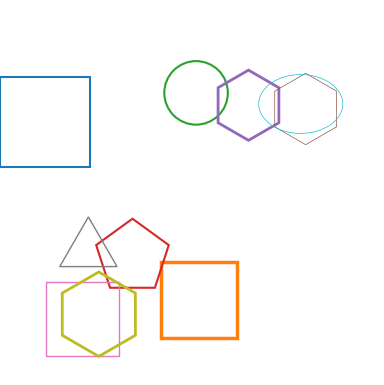[{"shape": "square", "thickness": 1.5, "radius": 0.59, "center": [0.117, 0.682]}, {"shape": "square", "thickness": 2.5, "radius": 0.49, "center": [0.517, 0.222]}, {"shape": "circle", "thickness": 1.5, "radius": 0.41, "center": [0.509, 0.759]}, {"shape": "pentagon", "thickness": 1.5, "radius": 0.5, "center": [0.344, 0.333]}, {"shape": "hexagon", "thickness": 2, "radius": 0.46, "center": [0.645, 0.727]}, {"shape": "hexagon", "thickness": 0.5, "radius": 0.46, "center": [0.794, 0.717]}, {"shape": "square", "thickness": 1, "radius": 0.48, "center": [0.214, 0.172]}, {"shape": "triangle", "thickness": 1, "radius": 0.43, "center": [0.23, 0.351]}, {"shape": "hexagon", "thickness": 2, "radius": 0.55, "center": [0.257, 0.184]}, {"shape": "oval", "thickness": 0.5, "radius": 0.55, "center": [0.781, 0.73]}]